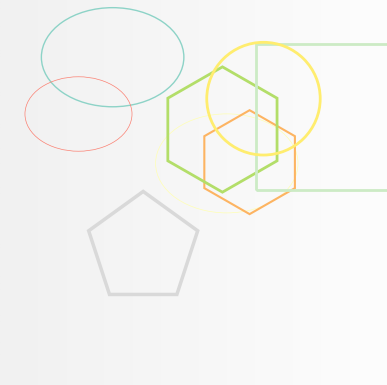[{"shape": "oval", "thickness": 1, "radius": 0.92, "center": [0.291, 0.851]}, {"shape": "oval", "thickness": 0.5, "radius": 0.92, "center": [0.585, 0.576]}, {"shape": "oval", "thickness": 0.5, "radius": 0.69, "center": [0.203, 0.704]}, {"shape": "hexagon", "thickness": 1.5, "radius": 0.67, "center": [0.644, 0.579]}, {"shape": "hexagon", "thickness": 2, "radius": 0.81, "center": [0.574, 0.664]}, {"shape": "pentagon", "thickness": 2.5, "radius": 0.74, "center": [0.369, 0.355]}, {"shape": "square", "thickness": 2, "radius": 0.95, "center": [0.849, 0.697]}, {"shape": "circle", "thickness": 2, "radius": 0.73, "center": [0.68, 0.744]}]